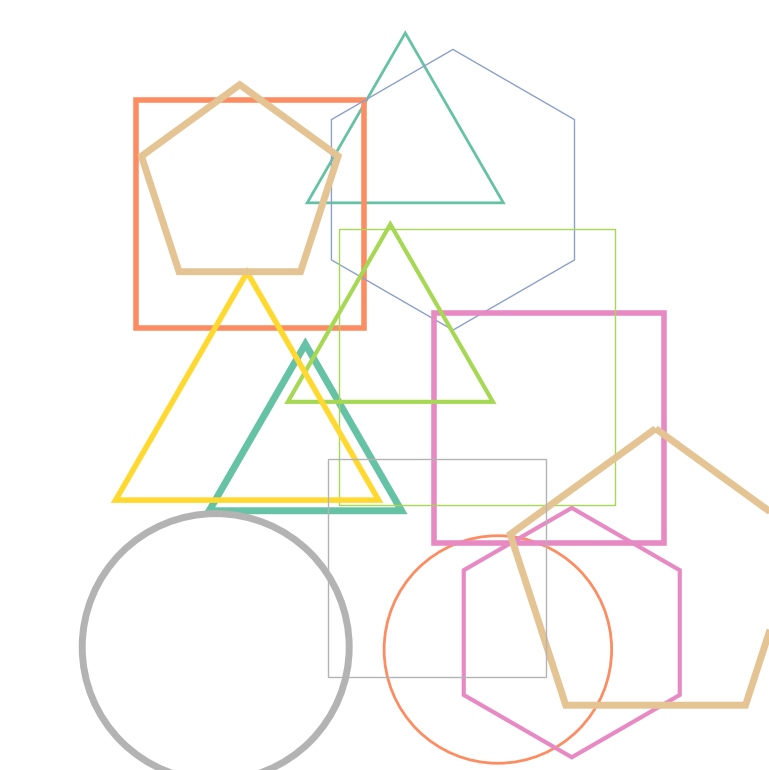[{"shape": "triangle", "thickness": 2.5, "radius": 0.72, "center": [0.397, 0.409]}, {"shape": "triangle", "thickness": 1, "radius": 0.74, "center": [0.526, 0.81]}, {"shape": "circle", "thickness": 1, "radius": 0.74, "center": [0.647, 0.157]}, {"shape": "square", "thickness": 2, "radius": 0.74, "center": [0.325, 0.722]}, {"shape": "hexagon", "thickness": 0.5, "radius": 0.91, "center": [0.588, 0.754]}, {"shape": "square", "thickness": 2, "radius": 0.75, "center": [0.713, 0.444]}, {"shape": "hexagon", "thickness": 1.5, "radius": 0.81, "center": [0.743, 0.178]}, {"shape": "triangle", "thickness": 1.5, "radius": 0.77, "center": [0.507, 0.555]}, {"shape": "square", "thickness": 0.5, "radius": 0.9, "center": [0.619, 0.524]}, {"shape": "triangle", "thickness": 2, "radius": 0.99, "center": [0.321, 0.449]}, {"shape": "pentagon", "thickness": 2.5, "radius": 0.99, "center": [0.851, 0.245]}, {"shape": "pentagon", "thickness": 2.5, "radius": 0.67, "center": [0.311, 0.756]}, {"shape": "circle", "thickness": 2.5, "radius": 0.87, "center": [0.28, 0.16]}, {"shape": "square", "thickness": 0.5, "radius": 0.71, "center": [0.567, 0.262]}]